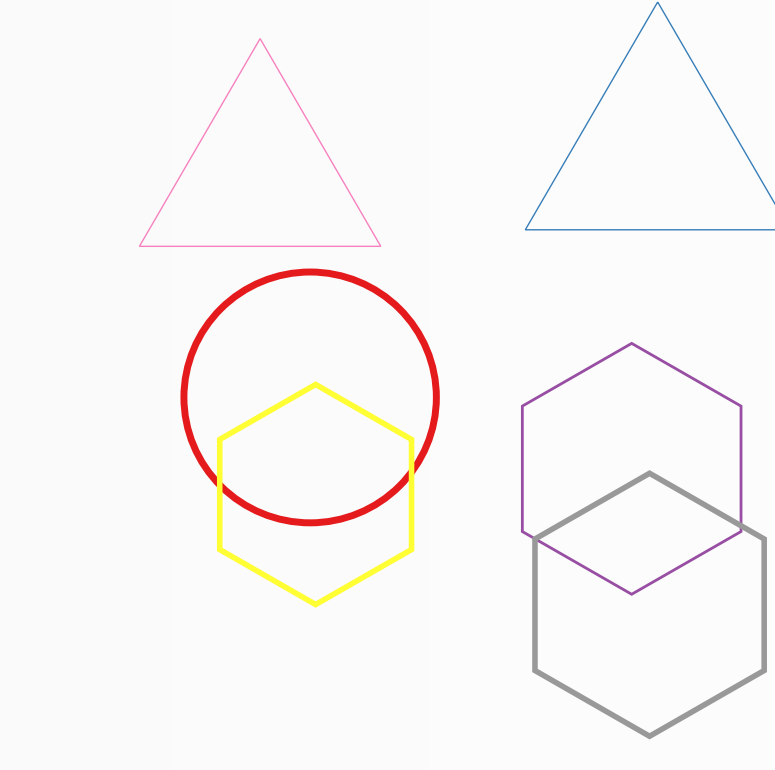[{"shape": "circle", "thickness": 2.5, "radius": 0.81, "center": [0.4, 0.484]}, {"shape": "triangle", "thickness": 0.5, "radius": 0.99, "center": [0.849, 0.8]}, {"shape": "hexagon", "thickness": 1, "radius": 0.81, "center": [0.815, 0.391]}, {"shape": "hexagon", "thickness": 2, "radius": 0.71, "center": [0.407, 0.358]}, {"shape": "triangle", "thickness": 0.5, "radius": 0.9, "center": [0.336, 0.77]}, {"shape": "hexagon", "thickness": 2, "radius": 0.85, "center": [0.838, 0.215]}]